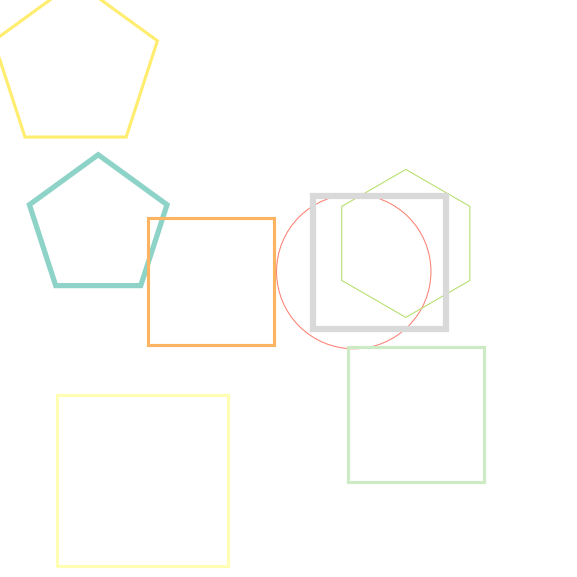[{"shape": "pentagon", "thickness": 2.5, "radius": 0.63, "center": [0.17, 0.606]}, {"shape": "square", "thickness": 1.5, "radius": 0.74, "center": [0.247, 0.167]}, {"shape": "circle", "thickness": 0.5, "radius": 0.67, "center": [0.613, 0.529]}, {"shape": "square", "thickness": 1.5, "radius": 0.55, "center": [0.365, 0.512]}, {"shape": "hexagon", "thickness": 0.5, "radius": 0.64, "center": [0.703, 0.578]}, {"shape": "square", "thickness": 3, "radius": 0.58, "center": [0.657, 0.545]}, {"shape": "square", "thickness": 1.5, "radius": 0.59, "center": [0.72, 0.281]}, {"shape": "pentagon", "thickness": 1.5, "radius": 0.75, "center": [0.131, 0.882]}]